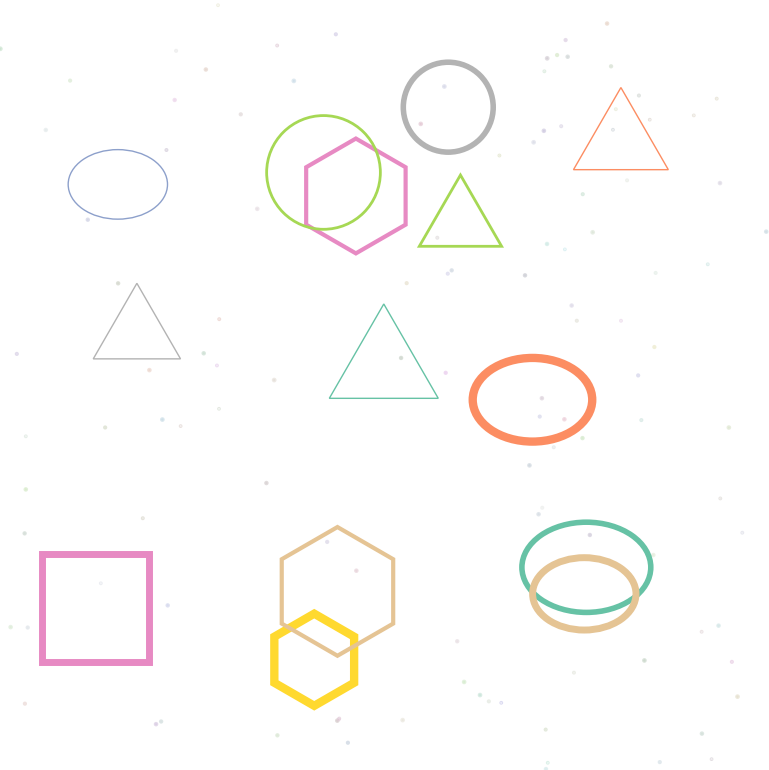[{"shape": "oval", "thickness": 2, "radius": 0.42, "center": [0.761, 0.263]}, {"shape": "triangle", "thickness": 0.5, "radius": 0.41, "center": [0.498, 0.524]}, {"shape": "oval", "thickness": 3, "radius": 0.39, "center": [0.692, 0.481]}, {"shape": "triangle", "thickness": 0.5, "radius": 0.36, "center": [0.806, 0.815]}, {"shape": "oval", "thickness": 0.5, "radius": 0.32, "center": [0.153, 0.761]}, {"shape": "square", "thickness": 2.5, "radius": 0.35, "center": [0.124, 0.211]}, {"shape": "hexagon", "thickness": 1.5, "radius": 0.37, "center": [0.462, 0.746]}, {"shape": "circle", "thickness": 1, "radius": 0.37, "center": [0.42, 0.776]}, {"shape": "triangle", "thickness": 1, "radius": 0.31, "center": [0.598, 0.711]}, {"shape": "hexagon", "thickness": 3, "radius": 0.3, "center": [0.408, 0.143]}, {"shape": "hexagon", "thickness": 1.5, "radius": 0.42, "center": [0.438, 0.232]}, {"shape": "oval", "thickness": 2.5, "radius": 0.34, "center": [0.759, 0.229]}, {"shape": "triangle", "thickness": 0.5, "radius": 0.33, "center": [0.178, 0.567]}, {"shape": "circle", "thickness": 2, "radius": 0.29, "center": [0.582, 0.861]}]